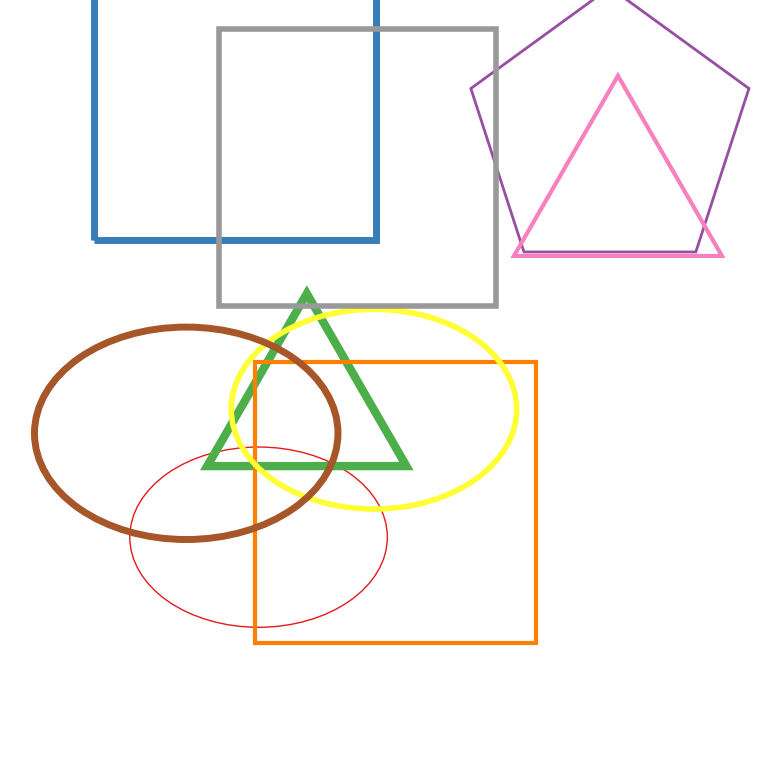[{"shape": "oval", "thickness": 0.5, "radius": 0.84, "center": [0.336, 0.302]}, {"shape": "square", "thickness": 2.5, "radius": 0.91, "center": [0.305, 0.871]}, {"shape": "triangle", "thickness": 3, "radius": 0.75, "center": [0.398, 0.469]}, {"shape": "pentagon", "thickness": 1, "radius": 0.95, "center": [0.792, 0.826]}, {"shape": "square", "thickness": 1.5, "radius": 0.91, "center": [0.514, 0.348]}, {"shape": "oval", "thickness": 2, "radius": 0.93, "center": [0.486, 0.469]}, {"shape": "oval", "thickness": 2.5, "radius": 0.99, "center": [0.242, 0.437]}, {"shape": "triangle", "thickness": 1.5, "radius": 0.78, "center": [0.803, 0.746]}, {"shape": "square", "thickness": 2, "radius": 0.9, "center": [0.464, 0.782]}]